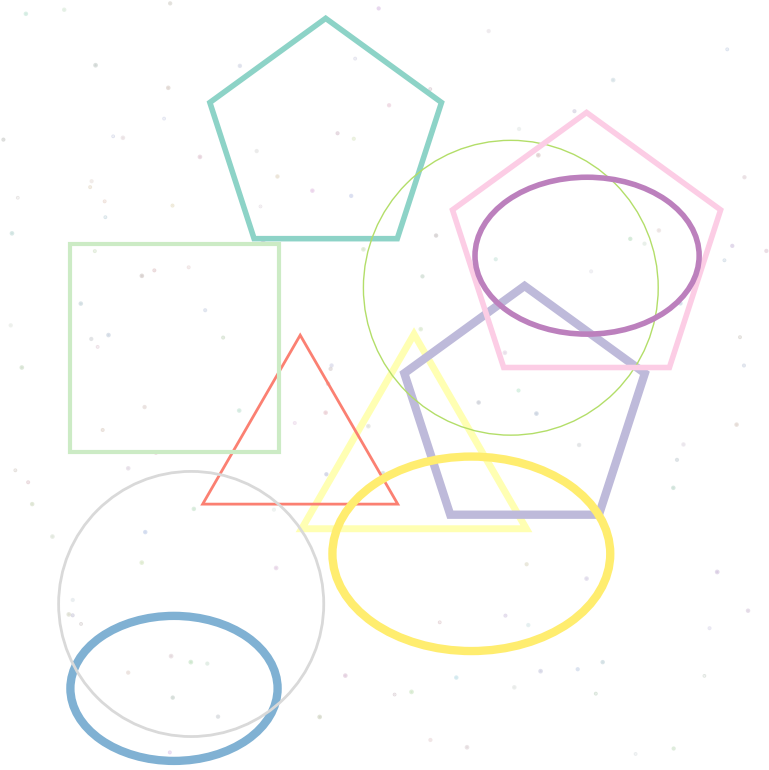[{"shape": "pentagon", "thickness": 2, "radius": 0.79, "center": [0.423, 0.818]}, {"shape": "triangle", "thickness": 2.5, "radius": 0.84, "center": [0.538, 0.398]}, {"shape": "pentagon", "thickness": 3, "radius": 0.82, "center": [0.681, 0.464]}, {"shape": "triangle", "thickness": 1, "radius": 0.73, "center": [0.39, 0.418]}, {"shape": "oval", "thickness": 3, "radius": 0.67, "center": [0.226, 0.106]}, {"shape": "circle", "thickness": 0.5, "radius": 0.96, "center": [0.663, 0.626]}, {"shape": "pentagon", "thickness": 2, "radius": 0.92, "center": [0.762, 0.671]}, {"shape": "circle", "thickness": 1, "radius": 0.86, "center": [0.248, 0.216]}, {"shape": "oval", "thickness": 2, "radius": 0.73, "center": [0.762, 0.668]}, {"shape": "square", "thickness": 1.5, "radius": 0.68, "center": [0.227, 0.548]}, {"shape": "oval", "thickness": 3, "radius": 0.9, "center": [0.612, 0.281]}]